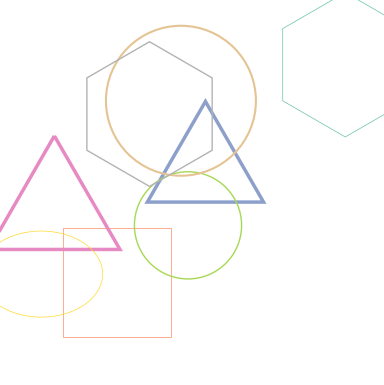[{"shape": "hexagon", "thickness": 0.5, "radius": 0.94, "center": [0.897, 0.832]}, {"shape": "square", "thickness": 0.5, "radius": 0.7, "center": [0.304, 0.266]}, {"shape": "triangle", "thickness": 2.5, "radius": 0.87, "center": [0.534, 0.562]}, {"shape": "triangle", "thickness": 2.5, "radius": 0.98, "center": [0.141, 0.45]}, {"shape": "circle", "thickness": 1, "radius": 0.7, "center": [0.488, 0.415]}, {"shape": "oval", "thickness": 0.5, "radius": 0.8, "center": [0.107, 0.288]}, {"shape": "circle", "thickness": 1.5, "radius": 0.97, "center": [0.47, 0.738]}, {"shape": "hexagon", "thickness": 1, "radius": 0.94, "center": [0.388, 0.704]}]